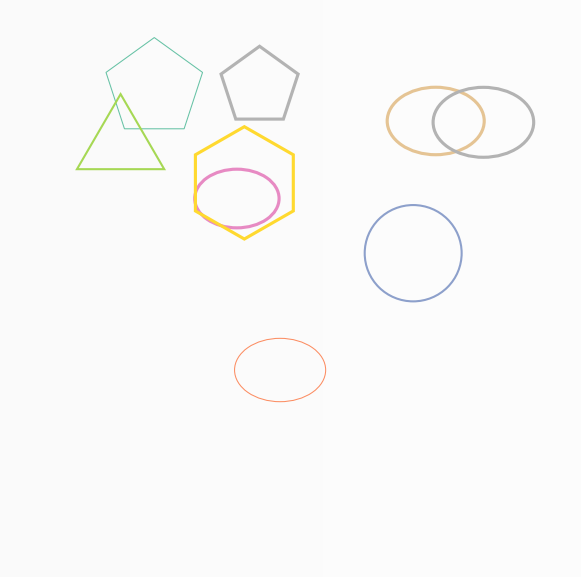[{"shape": "pentagon", "thickness": 0.5, "radius": 0.44, "center": [0.265, 0.847]}, {"shape": "oval", "thickness": 0.5, "radius": 0.39, "center": [0.482, 0.358]}, {"shape": "circle", "thickness": 1, "radius": 0.42, "center": [0.711, 0.561]}, {"shape": "oval", "thickness": 1.5, "radius": 0.36, "center": [0.408, 0.655]}, {"shape": "triangle", "thickness": 1, "radius": 0.43, "center": [0.207, 0.75]}, {"shape": "hexagon", "thickness": 1.5, "radius": 0.49, "center": [0.42, 0.682]}, {"shape": "oval", "thickness": 1.5, "radius": 0.42, "center": [0.75, 0.79]}, {"shape": "pentagon", "thickness": 1.5, "radius": 0.35, "center": [0.447, 0.849]}, {"shape": "oval", "thickness": 1.5, "radius": 0.43, "center": [0.832, 0.787]}]